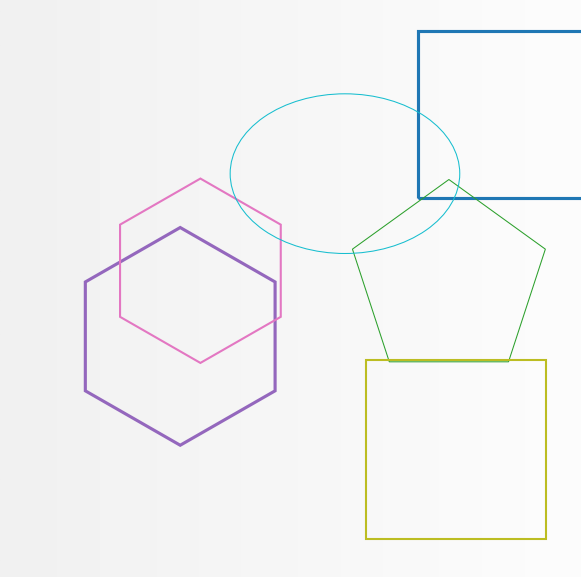[{"shape": "square", "thickness": 1.5, "radius": 0.72, "center": [0.864, 0.801]}, {"shape": "pentagon", "thickness": 0.5, "radius": 0.87, "center": [0.772, 0.514]}, {"shape": "hexagon", "thickness": 1.5, "radius": 0.94, "center": [0.31, 0.417]}, {"shape": "hexagon", "thickness": 1, "radius": 0.8, "center": [0.345, 0.53]}, {"shape": "square", "thickness": 1, "radius": 0.78, "center": [0.784, 0.221]}, {"shape": "oval", "thickness": 0.5, "radius": 0.99, "center": [0.593, 0.698]}]